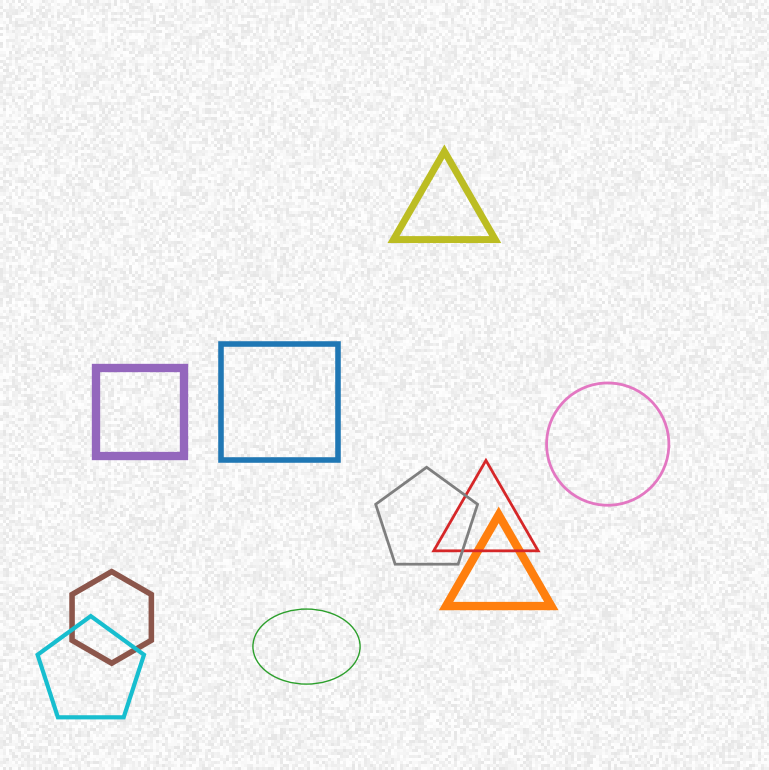[{"shape": "square", "thickness": 2, "radius": 0.38, "center": [0.363, 0.478]}, {"shape": "triangle", "thickness": 3, "radius": 0.39, "center": [0.648, 0.252]}, {"shape": "oval", "thickness": 0.5, "radius": 0.35, "center": [0.398, 0.16]}, {"shape": "triangle", "thickness": 1, "radius": 0.39, "center": [0.631, 0.324]}, {"shape": "square", "thickness": 3, "radius": 0.29, "center": [0.182, 0.465]}, {"shape": "hexagon", "thickness": 2, "radius": 0.3, "center": [0.145, 0.198]}, {"shape": "circle", "thickness": 1, "radius": 0.4, "center": [0.789, 0.423]}, {"shape": "pentagon", "thickness": 1, "radius": 0.35, "center": [0.554, 0.324]}, {"shape": "triangle", "thickness": 2.5, "radius": 0.38, "center": [0.577, 0.727]}, {"shape": "pentagon", "thickness": 1.5, "radius": 0.36, "center": [0.118, 0.127]}]